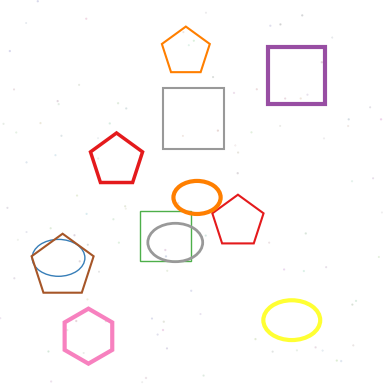[{"shape": "pentagon", "thickness": 1.5, "radius": 0.35, "center": [0.618, 0.424]}, {"shape": "pentagon", "thickness": 2.5, "radius": 0.36, "center": [0.303, 0.583]}, {"shape": "oval", "thickness": 1, "radius": 0.34, "center": [0.152, 0.33]}, {"shape": "square", "thickness": 1, "radius": 0.33, "center": [0.429, 0.387]}, {"shape": "square", "thickness": 3, "radius": 0.37, "center": [0.77, 0.803]}, {"shape": "pentagon", "thickness": 1.5, "radius": 0.33, "center": [0.483, 0.866]}, {"shape": "oval", "thickness": 3, "radius": 0.31, "center": [0.512, 0.487]}, {"shape": "oval", "thickness": 3, "radius": 0.37, "center": [0.758, 0.168]}, {"shape": "pentagon", "thickness": 1.5, "radius": 0.42, "center": [0.163, 0.308]}, {"shape": "hexagon", "thickness": 3, "radius": 0.36, "center": [0.23, 0.127]}, {"shape": "oval", "thickness": 2, "radius": 0.36, "center": [0.455, 0.37]}, {"shape": "square", "thickness": 1.5, "radius": 0.4, "center": [0.502, 0.692]}]